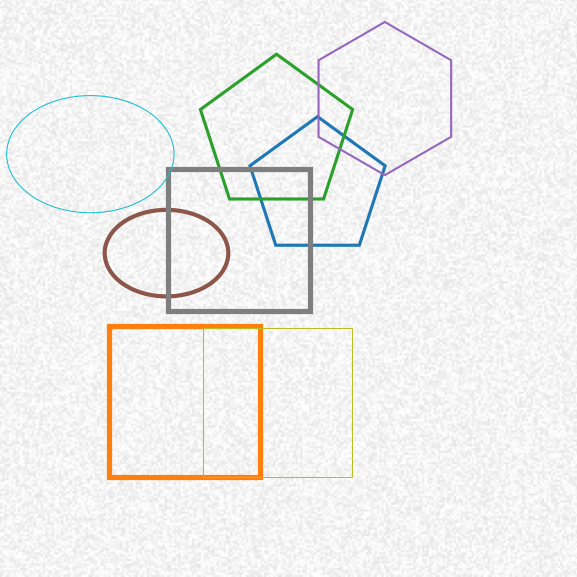[{"shape": "pentagon", "thickness": 1.5, "radius": 0.62, "center": [0.55, 0.674]}, {"shape": "square", "thickness": 2.5, "radius": 0.65, "center": [0.319, 0.305]}, {"shape": "pentagon", "thickness": 1.5, "radius": 0.69, "center": [0.479, 0.767]}, {"shape": "hexagon", "thickness": 1, "radius": 0.66, "center": [0.666, 0.828]}, {"shape": "oval", "thickness": 2, "radius": 0.54, "center": [0.288, 0.561]}, {"shape": "square", "thickness": 2.5, "radius": 0.61, "center": [0.414, 0.584]}, {"shape": "square", "thickness": 0.5, "radius": 0.64, "center": [0.481, 0.302]}, {"shape": "oval", "thickness": 0.5, "radius": 0.72, "center": [0.156, 0.732]}]